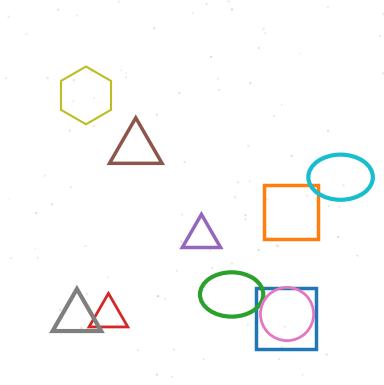[{"shape": "square", "thickness": 2.5, "radius": 0.39, "center": [0.743, 0.173]}, {"shape": "square", "thickness": 2.5, "radius": 0.35, "center": [0.756, 0.449]}, {"shape": "oval", "thickness": 3, "radius": 0.41, "center": [0.602, 0.235]}, {"shape": "triangle", "thickness": 2, "radius": 0.29, "center": [0.282, 0.18]}, {"shape": "triangle", "thickness": 2.5, "radius": 0.29, "center": [0.523, 0.386]}, {"shape": "triangle", "thickness": 2.5, "radius": 0.39, "center": [0.353, 0.615]}, {"shape": "circle", "thickness": 2, "radius": 0.35, "center": [0.746, 0.184]}, {"shape": "triangle", "thickness": 3, "radius": 0.36, "center": [0.2, 0.177]}, {"shape": "hexagon", "thickness": 1.5, "radius": 0.38, "center": [0.223, 0.752]}, {"shape": "oval", "thickness": 3, "radius": 0.42, "center": [0.885, 0.54]}]